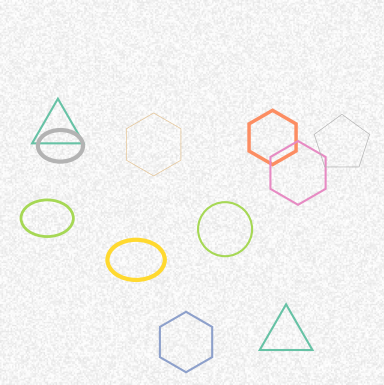[{"shape": "triangle", "thickness": 1.5, "radius": 0.4, "center": [0.743, 0.13]}, {"shape": "triangle", "thickness": 1.5, "radius": 0.39, "center": [0.15, 0.666]}, {"shape": "hexagon", "thickness": 2.5, "radius": 0.35, "center": [0.708, 0.643]}, {"shape": "hexagon", "thickness": 1.5, "radius": 0.39, "center": [0.483, 0.112]}, {"shape": "hexagon", "thickness": 1.5, "radius": 0.41, "center": [0.774, 0.551]}, {"shape": "oval", "thickness": 2, "radius": 0.34, "center": [0.123, 0.433]}, {"shape": "circle", "thickness": 1.5, "radius": 0.35, "center": [0.585, 0.405]}, {"shape": "oval", "thickness": 3, "radius": 0.37, "center": [0.354, 0.325]}, {"shape": "hexagon", "thickness": 0.5, "radius": 0.41, "center": [0.399, 0.625]}, {"shape": "oval", "thickness": 3, "radius": 0.29, "center": [0.157, 0.621]}, {"shape": "pentagon", "thickness": 0.5, "radius": 0.38, "center": [0.888, 0.628]}]